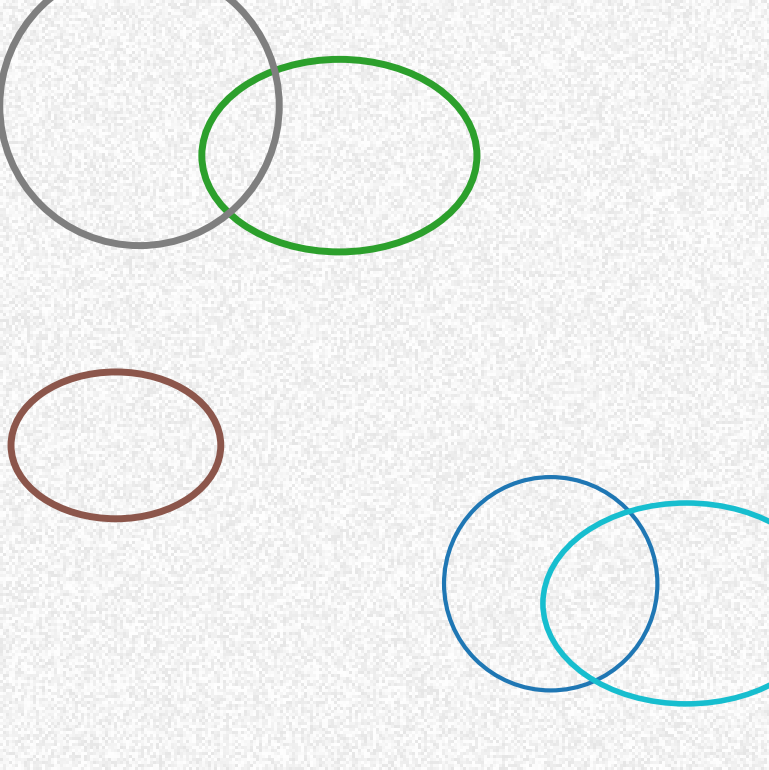[{"shape": "circle", "thickness": 1.5, "radius": 0.69, "center": [0.715, 0.242]}, {"shape": "oval", "thickness": 2.5, "radius": 0.89, "center": [0.441, 0.798]}, {"shape": "oval", "thickness": 2.5, "radius": 0.68, "center": [0.151, 0.422]}, {"shape": "circle", "thickness": 2.5, "radius": 0.91, "center": [0.181, 0.863]}, {"shape": "oval", "thickness": 2, "radius": 0.93, "center": [0.891, 0.216]}]